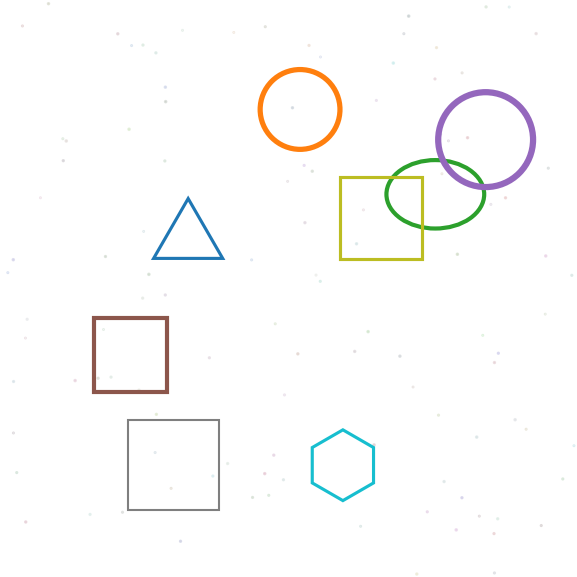[{"shape": "triangle", "thickness": 1.5, "radius": 0.35, "center": [0.326, 0.586]}, {"shape": "circle", "thickness": 2.5, "radius": 0.35, "center": [0.52, 0.81]}, {"shape": "oval", "thickness": 2, "radius": 0.42, "center": [0.754, 0.663]}, {"shape": "circle", "thickness": 3, "radius": 0.41, "center": [0.841, 0.757]}, {"shape": "square", "thickness": 2, "radius": 0.32, "center": [0.226, 0.384]}, {"shape": "square", "thickness": 1, "radius": 0.39, "center": [0.3, 0.194]}, {"shape": "square", "thickness": 1.5, "radius": 0.35, "center": [0.66, 0.621]}, {"shape": "hexagon", "thickness": 1.5, "radius": 0.31, "center": [0.594, 0.194]}]